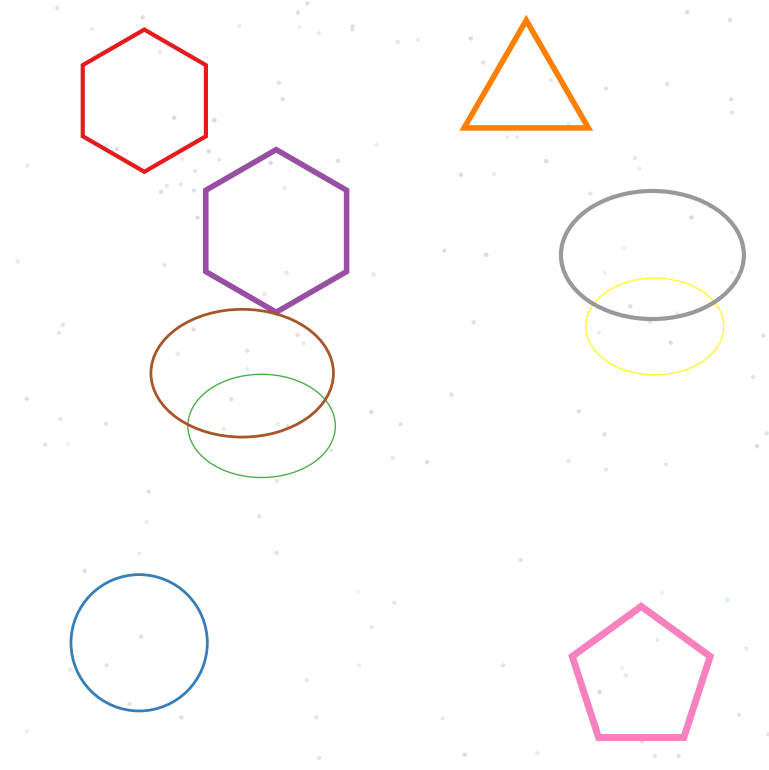[{"shape": "hexagon", "thickness": 1.5, "radius": 0.46, "center": [0.187, 0.869]}, {"shape": "circle", "thickness": 1, "radius": 0.44, "center": [0.181, 0.165]}, {"shape": "oval", "thickness": 0.5, "radius": 0.48, "center": [0.34, 0.447]}, {"shape": "hexagon", "thickness": 2, "radius": 0.53, "center": [0.359, 0.7]}, {"shape": "triangle", "thickness": 2, "radius": 0.47, "center": [0.683, 0.88]}, {"shape": "oval", "thickness": 0.5, "radius": 0.45, "center": [0.85, 0.576]}, {"shape": "oval", "thickness": 1, "radius": 0.59, "center": [0.315, 0.515]}, {"shape": "pentagon", "thickness": 2.5, "radius": 0.47, "center": [0.833, 0.118]}, {"shape": "oval", "thickness": 1.5, "radius": 0.59, "center": [0.847, 0.669]}]